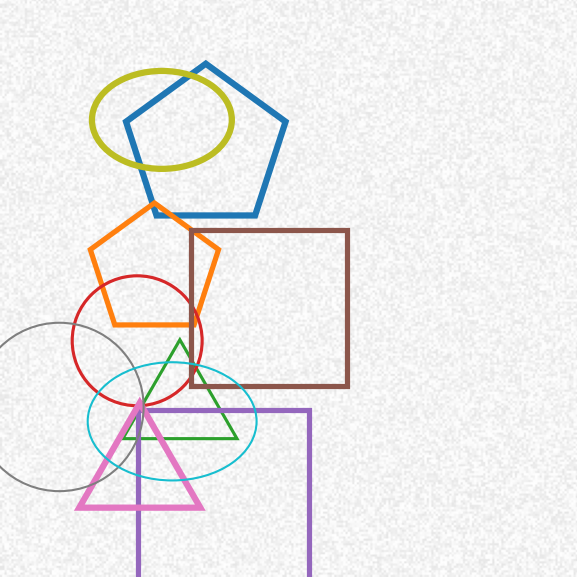[{"shape": "pentagon", "thickness": 3, "radius": 0.73, "center": [0.356, 0.744]}, {"shape": "pentagon", "thickness": 2.5, "radius": 0.58, "center": [0.267, 0.531]}, {"shape": "triangle", "thickness": 1.5, "radius": 0.57, "center": [0.312, 0.297]}, {"shape": "circle", "thickness": 1.5, "radius": 0.56, "center": [0.238, 0.409]}, {"shape": "square", "thickness": 2.5, "radius": 0.74, "center": [0.388, 0.141]}, {"shape": "square", "thickness": 2.5, "radius": 0.68, "center": [0.466, 0.465]}, {"shape": "triangle", "thickness": 3, "radius": 0.61, "center": [0.242, 0.181]}, {"shape": "circle", "thickness": 1, "radius": 0.73, "center": [0.103, 0.294]}, {"shape": "oval", "thickness": 3, "radius": 0.61, "center": [0.28, 0.792]}, {"shape": "oval", "thickness": 1, "radius": 0.73, "center": [0.298, 0.27]}]